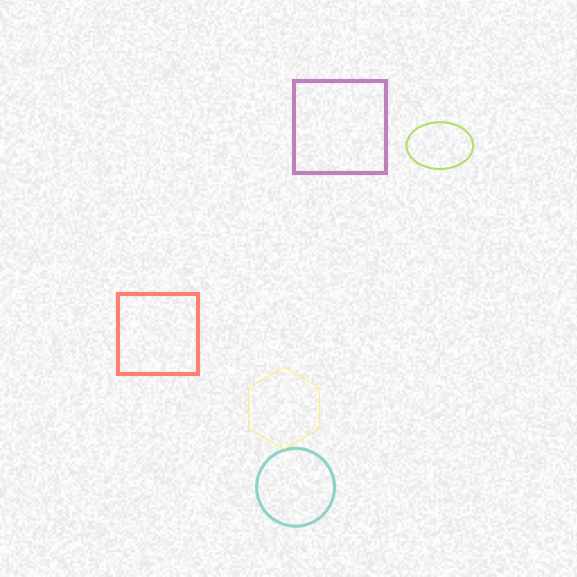[{"shape": "circle", "thickness": 1.5, "radius": 0.34, "center": [0.512, 0.155]}, {"shape": "square", "thickness": 2, "radius": 0.34, "center": [0.274, 0.421]}, {"shape": "oval", "thickness": 1, "radius": 0.29, "center": [0.762, 0.747]}, {"shape": "square", "thickness": 2, "radius": 0.4, "center": [0.588, 0.78]}, {"shape": "hexagon", "thickness": 0.5, "radius": 0.35, "center": [0.492, 0.292]}]